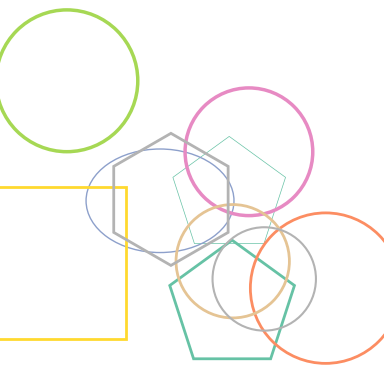[{"shape": "pentagon", "thickness": 0.5, "radius": 0.77, "center": [0.595, 0.492]}, {"shape": "pentagon", "thickness": 2, "radius": 0.85, "center": [0.603, 0.206]}, {"shape": "circle", "thickness": 2, "radius": 0.98, "center": [0.846, 0.252]}, {"shape": "oval", "thickness": 1, "radius": 0.96, "center": [0.416, 0.479]}, {"shape": "circle", "thickness": 2.5, "radius": 0.83, "center": [0.647, 0.606]}, {"shape": "circle", "thickness": 2.5, "radius": 0.92, "center": [0.174, 0.79]}, {"shape": "square", "thickness": 2, "radius": 0.99, "center": [0.13, 0.317]}, {"shape": "circle", "thickness": 2, "radius": 0.74, "center": [0.604, 0.321]}, {"shape": "hexagon", "thickness": 2, "radius": 0.86, "center": [0.444, 0.482]}, {"shape": "circle", "thickness": 1.5, "radius": 0.67, "center": [0.686, 0.275]}]